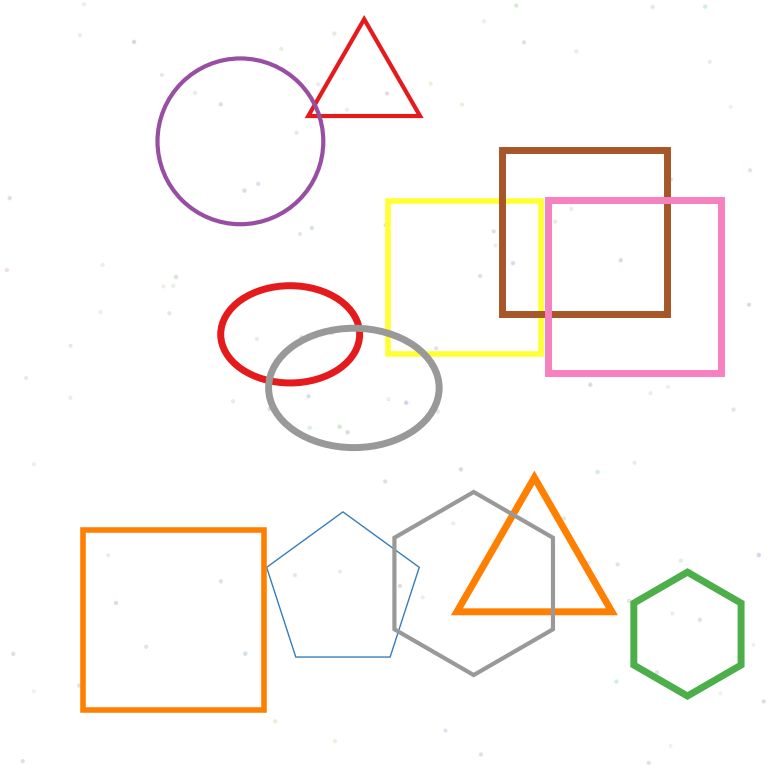[{"shape": "oval", "thickness": 2.5, "radius": 0.45, "center": [0.377, 0.566]}, {"shape": "triangle", "thickness": 1.5, "radius": 0.42, "center": [0.473, 0.891]}, {"shape": "pentagon", "thickness": 0.5, "radius": 0.52, "center": [0.445, 0.231]}, {"shape": "hexagon", "thickness": 2.5, "radius": 0.4, "center": [0.893, 0.177]}, {"shape": "circle", "thickness": 1.5, "radius": 0.54, "center": [0.312, 0.816]}, {"shape": "square", "thickness": 2, "radius": 0.59, "center": [0.225, 0.195]}, {"shape": "triangle", "thickness": 2.5, "radius": 0.58, "center": [0.694, 0.264]}, {"shape": "square", "thickness": 2, "radius": 0.5, "center": [0.603, 0.64]}, {"shape": "square", "thickness": 2.5, "radius": 0.53, "center": [0.759, 0.699]}, {"shape": "square", "thickness": 2.5, "radius": 0.56, "center": [0.824, 0.628]}, {"shape": "hexagon", "thickness": 1.5, "radius": 0.59, "center": [0.615, 0.242]}, {"shape": "oval", "thickness": 2.5, "radius": 0.55, "center": [0.46, 0.496]}]